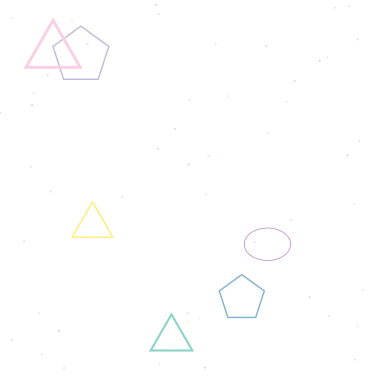[{"shape": "triangle", "thickness": 1.5, "radius": 0.31, "center": [0.445, 0.121]}, {"shape": "pentagon", "thickness": 1, "radius": 0.38, "center": [0.21, 0.856]}, {"shape": "pentagon", "thickness": 1, "radius": 0.31, "center": [0.628, 0.225]}, {"shape": "triangle", "thickness": 2, "radius": 0.41, "center": [0.138, 0.866]}, {"shape": "oval", "thickness": 0.5, "radius": 0.3, "center": [0.695, 0.366]}, {"shape": "triangle", "thickness": 1, "radius": 0.31, "center": [0.24, 0.414]}]